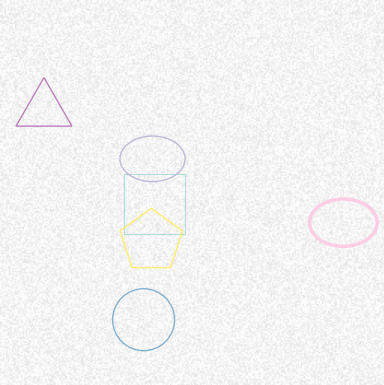[{"shape": "square", "thickness": 0.5, "radius": 0.39, "center": [0.401, 0.471]}, {"shape": "oval", "thickness": 1, "radius": 0.42, "center": [0.396, 0.587]}, {"shape": "circle", "thickness": 1, "radius": 0.4, "center": [0.373, 0.17]}, {"shape": "oval", "thickness": 2.5, "radius": 0.44, "center": [0.892, 0.422]}, {"shape": "triangle", "thickness": 1, "radius": 0.42, "center": [0.114, 0.714]}, {"shape": "pentagon", "thickness": 1, "radius": 0.43, "center": [0.393, 0.374]}]